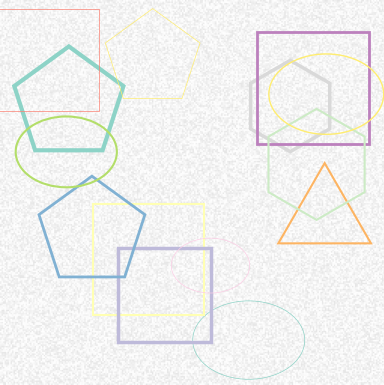[{"shape": "pentagon", "thickness": 3, "radius": 0.75, "center": [0.179, 0.73]}, {"shape": "oval", "thickness": 0.5, "radius": 0.73, "center": [0.646, 0.117]}, {"shape": "square", "thickness": 1.5, "radius": 0.72, "center": [0.386, 0.327]}, {"shape": "square", "thickness": 2.5, "radius": 0.61, "center": [0.427, 0.234]}, {"shape": "square", "thickness": 0.5, "radius": 0.67, "center": [0.124, 0.844]}, {"shape": "pentagon", "thickness": 2, "radius": 0.72, "center": [0.239, 0.398]}, {"shape": "triangle", "thickness": 1.5, "radius": 0.69, "center": [0.843, 0.437]}, {"shape": "oval", "thickness": 1.5, "radius": 0.66, "center": [0.172, 0.606]}, {"shape": "oval", "thickness": 0.5, "radius": 0.51, "center": [0.547, 0.31]}, {"shape": "hexagon", "thickness": 2.5, "radius": 0.59, "center": [0.754, 0.725]}, {"shape": "square", "thickness": 2, "radius": 0.73, "center": [0.812, 0.771]}, {"shape": "hexagon", "thickness": 1.5, "radius": 0.72, "center": [0.822, 0.573]}, {"shape": "pentagon", "thickness": 0.5, "radius": 0.65, "center": [0.397, 0.848]}, {"shape": "oval", "thickness": 1, "radius": 0.75, "center": [0.847, 0.755]}]